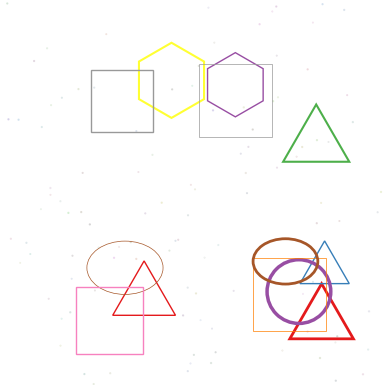[{"shape": "triangle", "thickness": 2, "radius": 0.48, "center": [0.835, 0.168]}, {"shape": "triangle", "thickness": 1, "radius": 0.47, "center": [0.374, 0.228]}, {"shape": "triangle", "thickness": 1, "radius": 0.37, "center": [0.843, 0.3]}, {"shape": "triangle", "thickness": 1.5, "radius": 0.5, "center": [0.821, 0.629]}, {"shape": "circle", "thickness": 2.5, "radius": 0.41, "center": [0.776, 0.243]}, {"shape": "hexagon", "thickness": 1, "radius": 0.42, "center": [0.611, 0.78]}, {"shape": "square", "thickness": 0.5, "radius": 0.47, "center": [0.751, 0.235]}, {"shape": "hexagon", "thickness": 1.5, "radius": 0.49, "center": [0.445, 0.791]}, {"shape": "oval", "thickness": 0.5, "radius": 0.49, "center": [0.325, 0.305]}, {"shape": "oval", "thickness": 2, "radius": 0.42, "center": [0.741, 0.321]}, {"shape": "square", "thickness": 1, "radius": 0.43, "center": [0.285, 0.167]}, {"shape": "square", "thickness": 0.5, "radius": 0.47, "center": [0.61, 0.738]}, {"shape": "square", "thickness": 1, "radius": 0.4, "center": [0.317, 0.737]}]